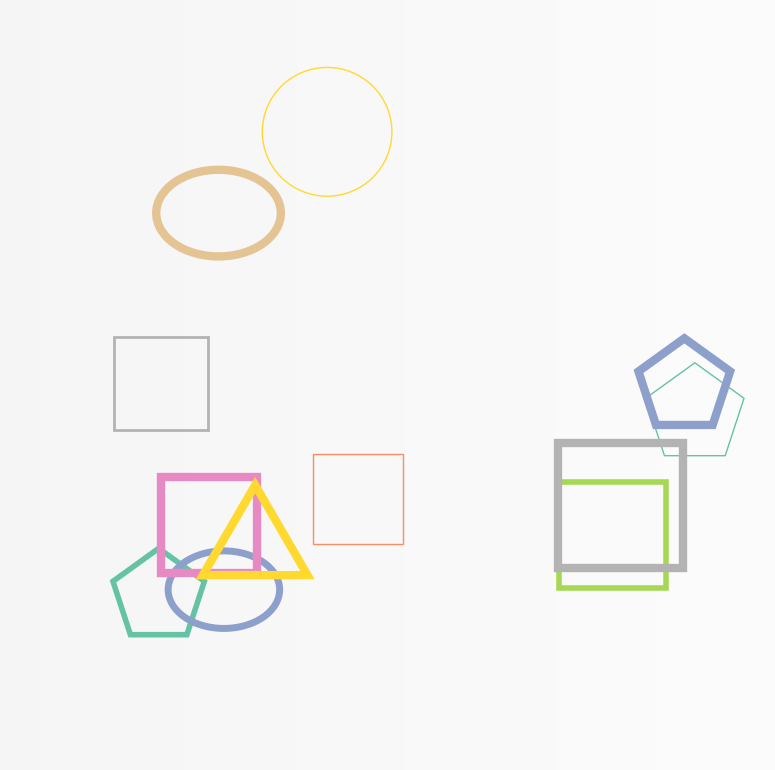[{"shape": "pentagon", "thickness": 2, "radius": 0.31, "center": [0.205, 0.226]}, {"shape": "pentagon", "thickness": 0.5, "radius": 0.33, "center": [0.897, 0.462]}, {"shape": "square", "thickness": 0.5, "radius": 0.29, "center": [0.462, 0.352]}, {"shape": "oval", "thickness": 2.5, "radius": 0.36, "center": [0.289, 0.234]}, {"shape": "pentagon", "thickness": 3, "radius": 0.31, "center": [0.883, 0.498]}, {"shape": "square", "thickness": 3, "radius": 0.31, "center": [0.269, 0.318]}, {"shape": "square", "thickness": 2, "radius": 0.35, "center": [0.79, 0.306]}, {"shape": "circle", "thickness": 0.5, "radius": 0.42, "center": [0.422, 0.829]}, {"shape": "triangle", "thickness": 3, "radius": 0.39, "center": [0.329, 0.292]}, {"shape": "oval", "thickness": 3, "radius": 0.4, "center": [0.282, 0.723]}, {"shape": "square", "thickness": 1, "radius": 0.3, "center": [0.208, 0.501]}, {"shape": "square", "thickness": 3, "radius": 0.4, "center": [0.801, 0.344]}]